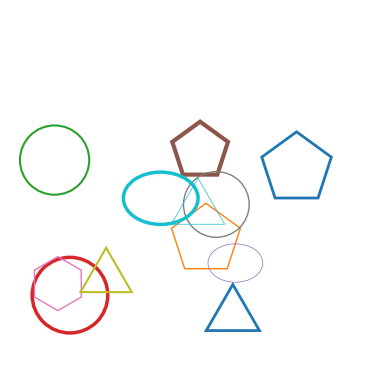[{"shape": "pentagon", "thickness": 2, "radius": 0.48, "center": [0.77, 0.563]}, {"shape": "triangle", "thickness": 2, "radius": 0.4, "center": [0.605, 0.181]}, {"shape": "pentagon", "thickness": 1, "radius": 0.47, "center": [0.535, 0.378]}, {"shape": "circle", "thickness": 1.5, "radius": 0.45, "center": [0.142, 0.584]}, {"shape": "circle", "thickness": 2.5, "radius": 0.49, "center": [0.182, 0.233]}, {"shape": "oval", "thickness": 0.5, "radius": 0.36, "center": [0.611, 0.317]}, {"shape": "pentagon", "thickness": 3, "radius": 0.38, "center": [0.52, 0.608]}, {"shape": "hexagon", "thickness": 1, "radius": 0.35, "center": [0.15, 0.263]}, {"shape": "circle", "thickness": 1, "radius": 0.43, "center": [0.562, 0.469]}, {"shape": "triangle", "thickness": 1.5, "radius": 0.38, "center": [0.276, 0.28]}, {"shape": "oval", "thickness": 2.5, "radius": 0.49, "center": [0.417, 0.485]}, {"shape": "triangle", "thickness": 0.5, "radius": 0.4, "center": [0.514, 0.458]}]